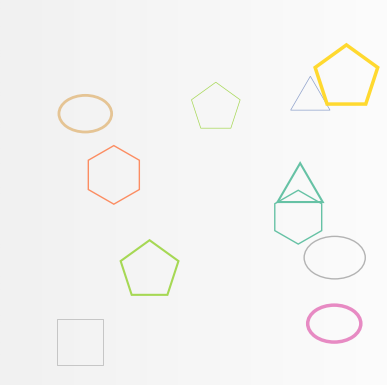[{"shape": "triangle", "thickness": 1.5, "radius": 0.34, "center": [0.775, 0.509]}, {"shape": "hexagon", "thickness": 1, "radius": 0.35, "center": [0.77, 0.436]}, {"shape": "hexagon", "thickness": 1, "radius": 0.38, "center": [0.294, 0.546]}, {"shape": "triangle", "thickness": 0.5, "radius": 0.29, "center": [0.801, 0.743]}, {"shape": "oval", "thickness": 2.5, "radius": 0.34, "center": [0.863, 0.159]}, {"shape": "pentagon", "thickness": 1.5, "radius": 0.39, "center": [0.386, 0.298]}, {"shape": "pentagon", "thickness": 0.5, "radius": 0.33, "center": [0.557, 0.72]}, {"shape": "pentagon", "thickness": 2.5, "radius": 0.42, "center": [0.894, 0.798]}, {"shape": "oval", "thickness": 2, "radius": 0.34, "center": [0.22, 0.705]}, {"shape": "square", "thickness": 0.5, "radius": 0.3, "center": [0.206, 0.112]}, {"shape": "oval", "thickness": 1, "radius": 0.39, "center": [0.864, 0.331]}]